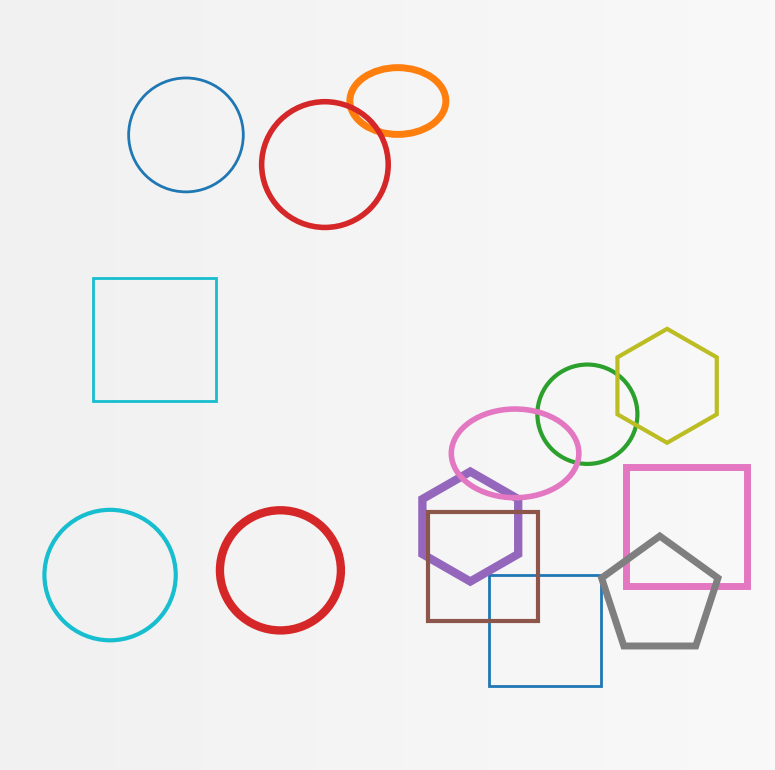[{"shape": "circle", "thickness": 1, "radius": 0.37, "center": [0.24, 0.825]}, {"shape": "square", "thickness": 1, "radius": 0.36, "center": [0.703, 0.181]}, {"shape": "oval", "thickness": 2.5, "radius": 0.31, "center": [0.513, 0.869]}, {"shape": "circle", "thickness": 1.5, "radius": 0.32, "center": [0.758, 0.462]}, {"shape": "circle", "thickness": 3, "radius": 0.39, "center": [0.362, 0.259]}, {"shape": "circle", "thickness": 2, "radius": 0.41, "center": [0.419, 0.786]}, {"shape": "hexagon", "thickness": 3, "radius": 0.36, "center": [0.607, 0.316]}, {"shape": "square", "thickness": 1.5, "radius": 0.35, "center": [0.623, 0.264]}, {"shape": "square", "thickness": 2.5, "radius": 0.39, "center": [0.886, 0.316]}, {"shape": "oval", "thickness": 2, "radius": 0.41, "center": [0.665, 0.411]}, {"shape": "pentagon", "thickness": 2.5, "radius": 0.39, "center": [0.851, 0.225]}, {"shape": "hexagon", "thickness": 1.5, "radius": 0.37, "center": [0.861, 0.499]}, {"shape": "square", "thickness": 1, "radius": 0.4, "center": [0.199, 0.559]}, {"shape": "circle", "thickness": 1.5, "radius": 0.42, "center": [0.142, 0.253]}]